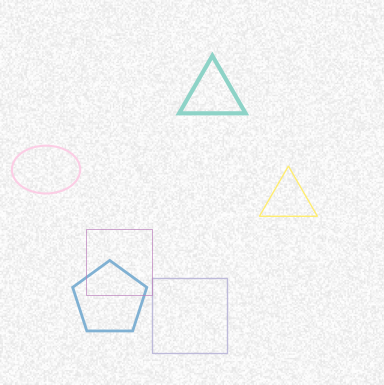[{"shape": "triangle", "thickness": 3, "radius": 0.5, "center": [0.552, 0.755]}, {"shape": "square", "thickness": 1, "radius": 0.49, "center": [0.493, 0.181]}, {"shape": "pentagon", "thickness": 2, "radius": 0.51, "center": [0.285, 0.222]}, {"shape": "oval", "thickness": 1.5, "radius": 0.44, "center": [0.12, 0.56]}, {"shape": "square", "thickness": 0.5, "radius": 0.43, "center": [0.309, 0.32]}, {"shape": "triangle", "thickness": 1, "radius": 0.43, "center": [0.749, 0.482]}]